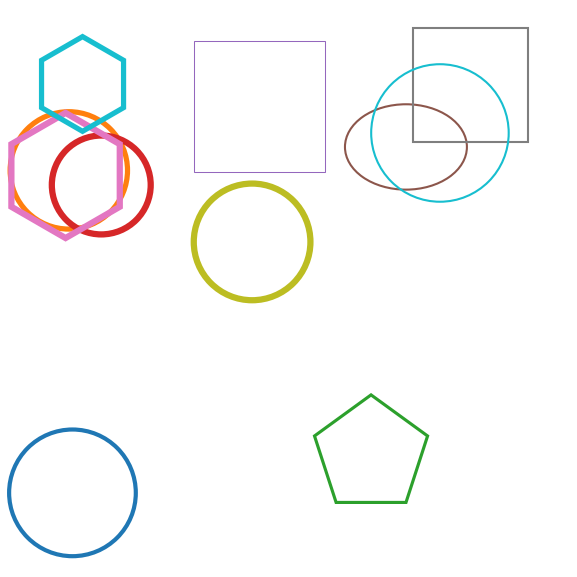[{"shape": "circle", "thickness": 2, "radius": 0.55, "center": [0.125, 0.146]}, {"shape": "circle", "thickness": 2.5, "radius": 0.51, "center": [0.119, 0.704]}, {"shape": "pentagon", "thickness": 1.5, "radius": 0.51, "center": [0.643, 0.212]}, {"shape": "circle", "thickness": 3, "radius": 0.43, "center": [0.175, 0.679]}, {"shape": "square", "thickness": 0.5, "radius": 0.57, "center": [0.45, 0.815]}, {"shape": "oval", "thickness": 1, "radius": 0.53, "center": [0.703, 0.745]}, {"shape": "hexagon", "thickness": 3, "radius": 0.54, "center": [0.114, 0.695]}, {"shape": "square", "thickness": 1, "radius": 0.5, "center": [0.815, 0.852]}, {"shape": "circle", "thickness": 3, "radius": 0.51, "center": [0.437, 0.58]}, {"shape": "circle", "thickness": 1, "radius": 0.6, "center": [0.762, 0.769]}, {"shape": "hexagon", "thickness": 2.5, "radius": 0.41, "center": [0.143, 0.854]}]